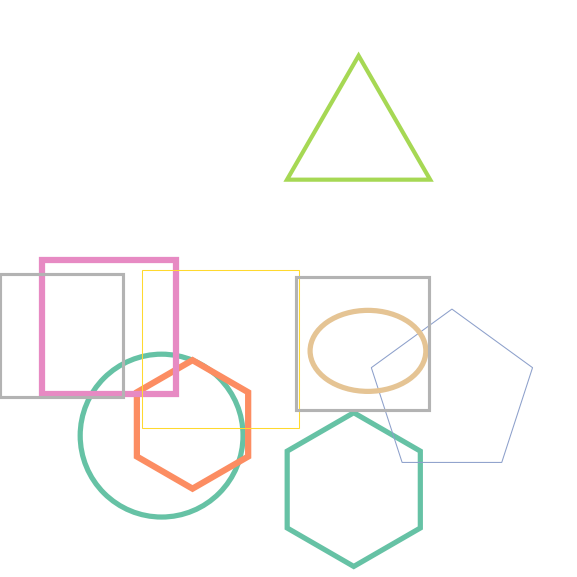[{"shape": "hexagon", "thickness": 2.5, "radius": 0.67, "center": [0.613, 0.151]}, {"shape": "circle", "thickness": 2.5, "radius": 0.7, "center": [0.28, 0.245]}, {"shape": "hexagon", "thickness": 3, "radius": 0.56, "center": [0.333, 0.264]}, {"shape": "pentagon", "thickness": 0.5, "radius": 0.73, "center": [0.783, 0.317]}, {"shape": "square", "thickness": 3, "radius": 0.58, "center": [0.188, 0.433]}, {"shape": "triangle", "thickness": 2, "radius": 0.72, "center": [0.621, 0.76]}, {"shape": "square", "thickness": 0.5, "radius": 0.68, "center": [0.381, 0.395]}, {"shape": "oval", "thickness": 2.5, "radius": 0.5, "center": [0.637, 0.392]}, {"shape": "square", "thickness": 1.5, "radius": 0.57, "center": [0.627, 0.404]}, {"shape": "square", "thickness": 1.5, "radius": 0.53, "center": [0.106, 0.418]}]